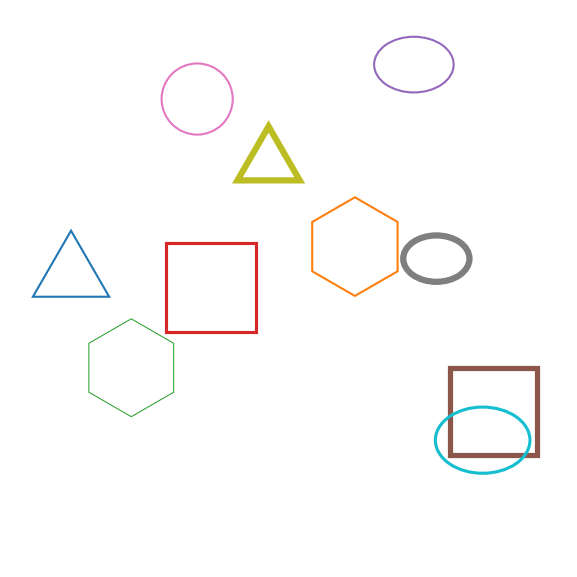[{"shape": "triangle", "thickness": 1, "radius": 0.38, "center": [0.123, 0.523]}, {"shape": "hexagon", "thickness": 1, "radius": 0.43, "center": [0.615, 0.572]}, {"shape": "hexagon", "thickness": 0.5, "radius": 0.42, "center": [0.227, 0.362]}, {"shape": "square", "thickness": 1.5, "radius": 0.39, "center": [0.366, 0.501]}, {"shape": "oval", "thickness": 1, "radius": 0.34, "center": [0.717, 0.887]}, {"shape": "square", "thickness": 2.5, "radius": 0.38, "center": [0.854, 0.286]}, {"shape": "circle", "thickness": 1, "radius": 0.31, "center": [0.341, 0.828]}, {"shape": "oval", "thickness": 3, "radius": 0.29, "center": [0.756, 0.551]}, {"shape": "triangle", "thickness": 3, "radius": 0.31, "center": [0.465, 0.718]}, {"shape": "oval", "thickness": 1.5, "radius": 0.41, "center": [0.836, 0.237]}]